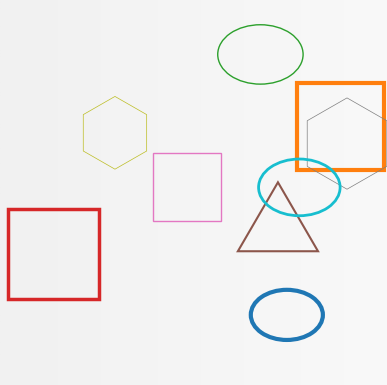[{"shape": "oval", "thickness": 3, "radius": 0.47, "center": [0.74, 0.182]}, {"shape": "square", "thickness": 3, "radius": 0.56, "center": [0.879, 0.672]}, {"shape": "oval", "thickness": 1, "radius": 0.55, "center": [0.672, 0.859]}, {"shape": "square", "thickness": 2.5, "radius": 0.59, "center": [0.137, 0.341]}, {"shape": "triangle", "thickness": 1.5, "radius": 0.6, "center": [0.717, 0.407]}, {"shape": "square", "thickness": 1, "radius": 0.44, "center": [0.483, 0.514]}, {"shape": "hexagon", "thickness": 0.5, "radius": 0.59, "center": [0.896, 0.627]}, {"shape": "hexagon", "thickness": 0.5, "radius": 0.47, "center": [0.297, 0.655]}, {"shape": "oval", "thickness": 2, "radius": 0.53, "center": [0.772, 0.513]}]